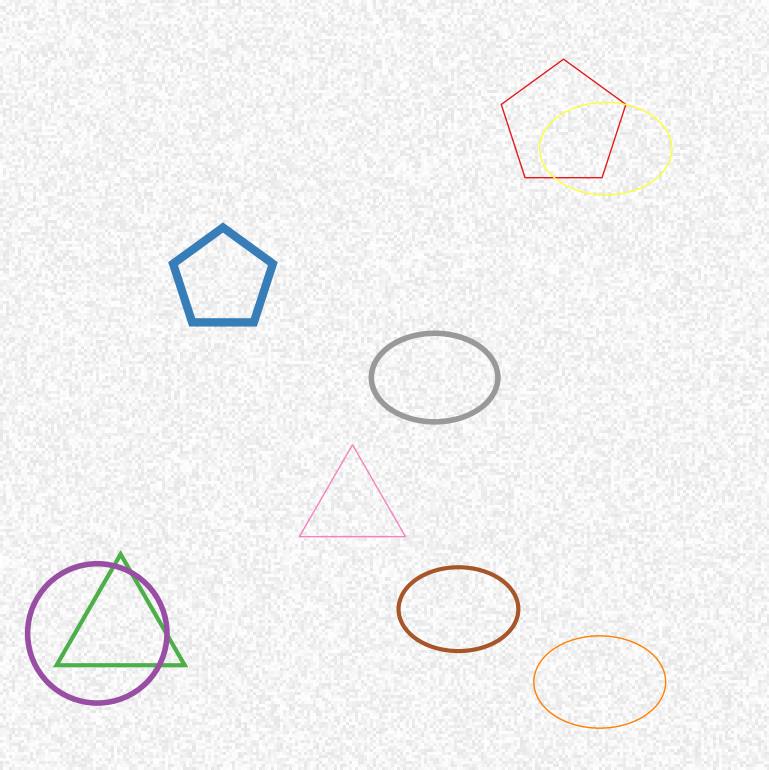[{"shape": "pentagon", "thickness": 0.5, "radius": 0.43, "center": [0.732, 0.838]}, {"shape": "pentagon", "thickness": 3, "radius": 0.34, "center": [0.29, 0.636]}, {"shape": "triangle", "thickness": 1.5, "radius": 0.48, "center": [0.157, 0.184]}, {"shape": "circle", "thickness": 2, "radius": 0.45, "center": [0.126, 0.177]}, {"shape": "oval", "thickness": 0.5, "radius": 0.43, "center": [0.779, 0.114]}, {"shape": "oval", "thickness": 0.5, "radius": 0.43, "center": [0.787, 0.807]}, {"shape": "oval", "thickness": 1.5, "radius": 0.39, "center": [0.595, 0.209]}, {"shape": "triangle", "thickness": 0.5, "radius": 0.4, "center": [0.458, 0.343]}, {"shape": "oval", "thickness": 2, "radius": 0.41, "center": [0.564, 0.51]}]